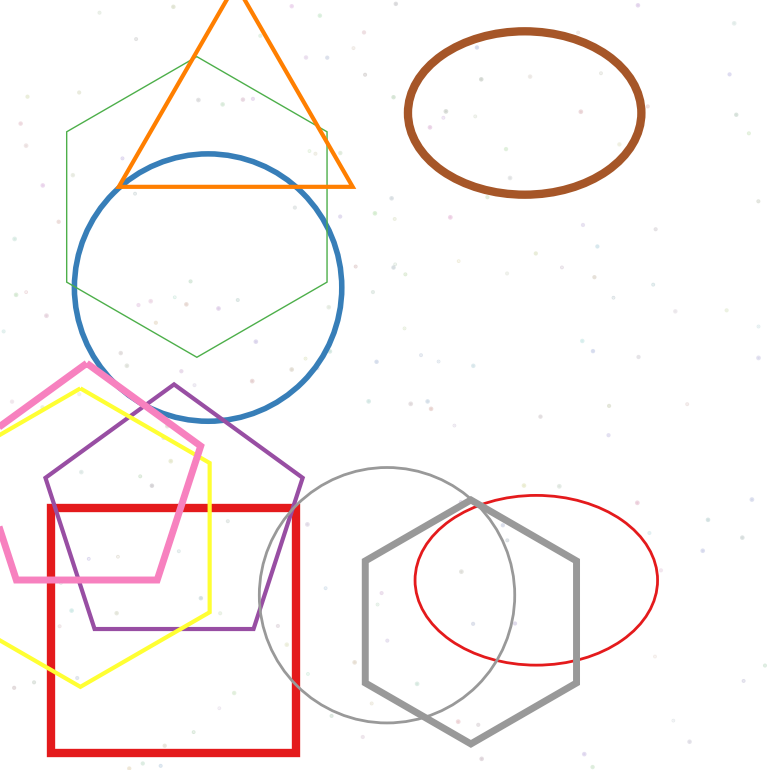[{"shape": "oval", "thickness": 1, "radius": 0.79, "center": [0.696, 0.246]}, {"shape": "square", "thickness": 3, "radius": 0.79, "center": [0.225, 0.181]}, {"shape": "circle", "thickness": 2, "radius": 0.87, "center": [0.27, 0.627]}, {"shape": "hexagon", "thickness": 0.5, "radius": 0.98, "center": [0.256, 0.731]}, {"shape": "pentagon", "thickness": 1.5, "radius": 0.88, "center": [0.226, 0.325]}, {"shape": "triangle", "thickness": 1.5, "radius": 0.88, "center": [0.306, 0.845]}, {"shape": "hexagon", "thickness": 1.5, "radius": 0.97, "center": [0.104, 0.302]}, {"shape": "oval", "thickness": 3, "radius": 0.76, "center": [0.681, 0.853]}, {"shape": "pentagon", "thickness": 2.5, "radius": 0.78, "center": [0.113, 0.373]}, {"shape": "circle", "thickness": 1, "radius": 0.83, "center": [0.503, 0.227]}, {"shape": "hexagon", "thickness": 2.5, "radius": 0.79, "center": [0.612, 0.192]}]